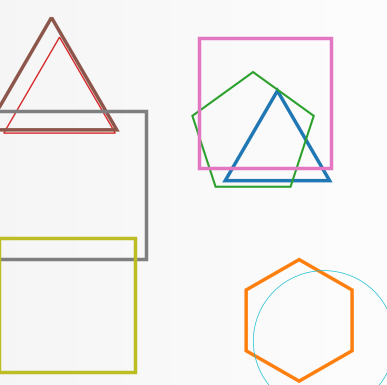[{"shape": "triangle", "thickness": 2.5, "radius": 0.78, "center": [0.716, 0.609]}, {"shape": "hexagon", "thickness": 2.5, "radius": 0.79, "center": [0.772, 0.168]}, {"shape": "pentagon", "thickness": 1.5, "radius": 0.82, "center": [0.653, 0.648]}, {"shape": "triangle", "thickness": 1, "radius": 0.83, "center": [0.154, 0.737]}, {"shape": "triangle", "thickness": 2.5, "radius": 0.97, "center": [0.133, 0.76]}, {"shape": "square", "thickness": 2.5, "radius": 0.85, "center": [0.684, 0.732]}, {"shape": "square", "thickness": 2.5, "radius": 0.96, "center": [0.185, 0.519]}, {"shape": "square", "thickness": 2.5, "radius": 0.88, "center": [0.173, 0.208]}, {"shape": "circle", "thickness": 0.5, "radius": 0.91, "center": [0.836, 0.114]}]